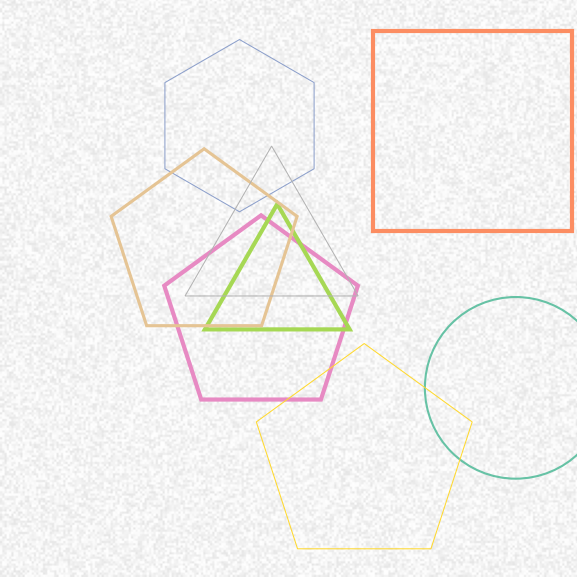[{"shape": "circle", "thickness": 1, "radius": 0.79, "center": [0.893, 0.328]}, {"shape": "square", "thickness": 2, "radius": 0.86, "center": [0.818, 0.772]}, {"shape": "hexagon", "thickness": 0.5, "radius": 0.75, "center": [0.415, 0.782]}, {"shape": "pentagon", "thickness": 2, "radius": 0.88, "center": [0.452, 0.45]}, {"shape": "triangle", "thickness": 2, "radius": 0.72, "center": [0.48, 0.501]}, {"shape": "pentagon", "thickness": 0.5, "radius": 0.98, "center": [0.631, 0.208]}, {"shape": "pentagon", "thickness": 1.5, "radius": 0.85, "center": [0.353, 0.572]}, {"shape": "triangle", "thickness": 0.5, "radius": 0.87, "center": [0.47, 0.573]}]